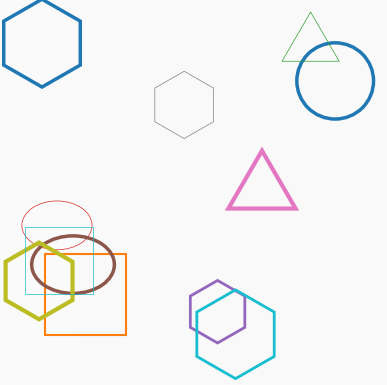[{"shape": "hexagon", "thickness": 2.5, "radius": 0.57, "center": [0.108, 0.888]}, {"shape": "circle", "thickness": 2.5, "radius": 0.49, "center": [0.865, 0.79]}, {"shape": "square", "thickness": 1.5, "radius": 0.53, "center": [0.221, 0.234]}, {"shape": "triangle", "thickness": 0.5, "radius": 0.43, "center": [0.802, 0.884]}, {"shape": "oval", "thickness": 0.5, "radius": 0.45, "center": [0.147, 0.415]}, {"shape": "hexagon", "thickness": 2, "radius": 0.41, "center": [0.561, 0.19]}, {"shape": "oval", "thickness": 2.5, "radius": 0.53, "center": [0.188, 0.313]}, {"shape": "triangle", "thickness": 3, "radius": 0.5, "center": [0.676, 0.508]}, {"shape": "hexagon", "thickness": 0.5, "radius": 0.44, "center": [0.475, 0.727]}, {"shape": "hexagon", "thickness": 3, "radius": 0.5, "center": [0.101, 0.27]}, {"shape": "hexagon", "thickness": 2, "radius": 0.58, "center": [0.608, 0.132]}, {"shape": "square", "thickness": 0.5, "radius": 0.44, "center": [0.153, 0.323]}]